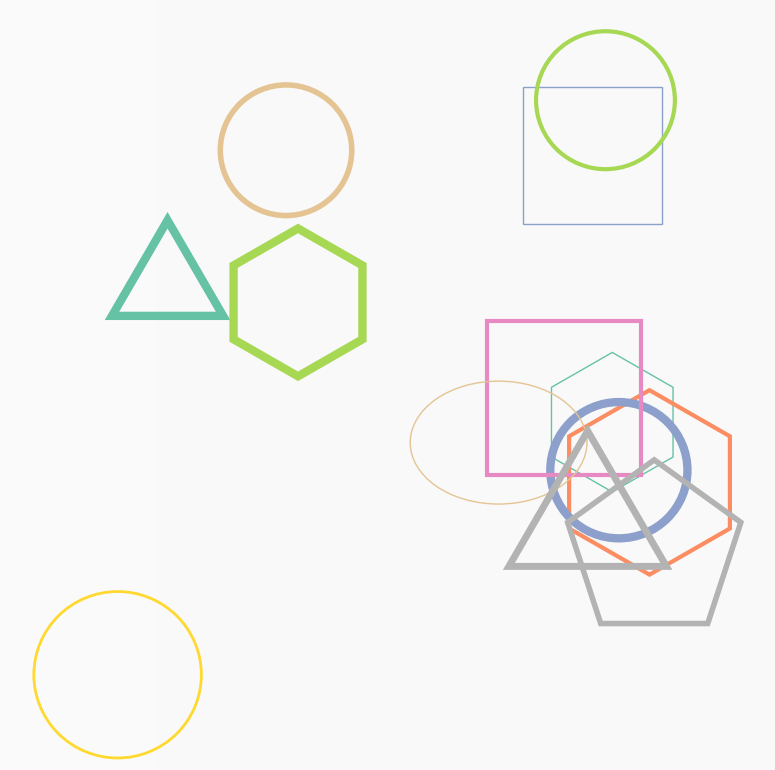[{"shape": "hexagon", "thickness": 0.5, "radius": 0.45, "center": [0.79, 0.452]}, {"shape": "triangle", "thickness": 3, "radius": 0.41, "center": [0.216, 0.631]}, {"shape": "hexagon", "thickness": 1.5, "radius": 0.6, "center": [0.838, 0.374]}, {"shape": "circle", "thickness": 3, "radius": 0.44, "center": [0.799, 0.389]}, {"shape": "square", "thickness": 0.5, "radius": 0.45, "center": [0.764, 0.798]}, {"shape": "square", "thickness": 1.5, "radius": 0.5, "center": [0.728, 0.483]}, {"shape": "circle", "thickness": 1.5, "radius": 0.45, "center": [0.781, 0.87]}, {"shape": "hexagon", "thickness": 3, "radius": 0.48, "center": [0.385, 0.607]}, {"shape": "circle", "thickness": 1, "radius": 0.54, "center": [0.152, 0.124]}, {"shape": "circle", "thickness": 2, "radius": 0.42, "center": [0.369, 0.805]}, {"shape": "oval", "thickness": 0.5, "radius": 0.57, "center": [0.643, 0.425]}, {"shape": "triangle", "thickness": 2.5, "radius": 0.59, "center": [0.758, 0.323]}, {"shape": "pentagon", "thickness": 2, "radius": 0.59, "center": [0.844, 0.285]}]